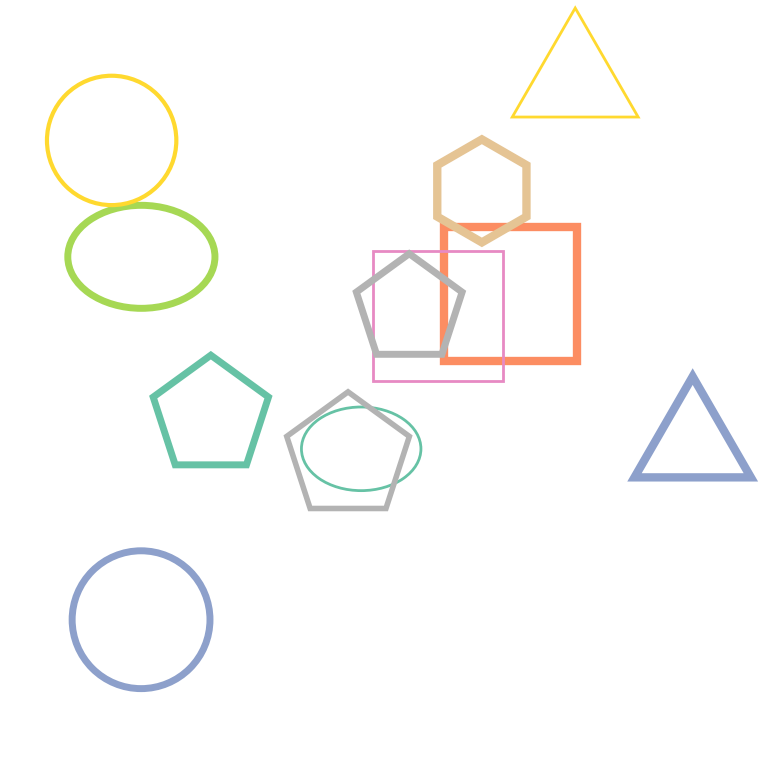[{"shape": "oval", "thickness": 1, "radius": 0.39, "center": [0.469, 0.417]}, {"shape": "pentagon", "thickness": 2.5, "radius": 0.39, "center": [0.274, 0.46]}, {"shape": "square", "thickness": 3, "radius": 0.43, "center": [0.663, 0.618]}, {"shape": "circle", "thickness": 2.5, "radius": 0.45, "center": [0.183, 0.195]}, {"shape": "triangle", "thickness": 3, "radius": 0.44, "center": [0.9, 0.424]}, {"shape": "square", "thickness": 1, "radius": 0.42, "center": [0.569, 0.59]}, {"shape": "oval", "thickness": 2.5, "radius": 0.48, "center": [0.184, 0.666]}, {"shape": "circle", "thickness": 1.5, "radius": 0.42, "center": [0.145, 0.818]}, {"shape": "triangle", "thickness": 1, "radius": 0.47, "center": [0.747, 0.895]}, {"shape": "hexagon", "thickness": 3, "radius": 0.33, "center": [0.626, 0.752]}, {"shape": "pentagon", "thickness": 2, "radius": 0.42, "center": [0.452, 0.407]}, {"shape": "pentagon", "thickness": 2.5, "radius": 0.36, "center": [0.531, 0.598]}]